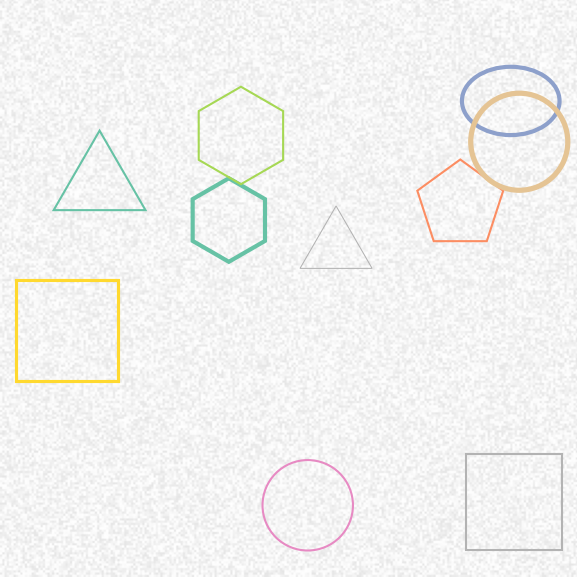[{"shape": "hexagon", "thickness": 2, "radius": 0.36, "center": [0.396, 0.618]}, {"shape": "triangle", "thickness": 1, "radius": 0.46, "center": [0.172, 0.681]}, {"shape": "pentagon", "thickness": 1, "radius": 0.39, "center": [0.797, 0.645]}, {"shape": "oval", "thickness": 2, "radius": 0.42, "center": [0.884, 0.824]}, {"shape": "circle", "thickness": 1, "radius": 0.39, "center": [0.533, 0.124]}, {"shape": "hexagon", "thickness": 1, "radius": 0.42, "center": [0.417, 0.765]}, {"shape": "square", "thickness": 1.5, "radius": 0.44, "center": [0.116, 0.427]}, {"shape": "circle", "thickness": 2.5, "radius": 0.42, "center": [0.899, 0.754]}, {"shape": "triangle", "thickness": 0.5, "radius": 0.36, "center": [0.582, 0.57]}, {"shape": "square", "thickness": 1, "radius": 0.42, "center": [0.89, 0.13]}]